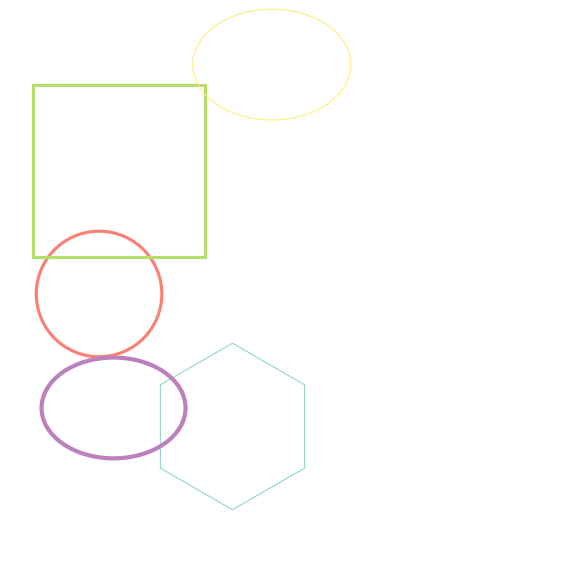[{"shape": "hexagon", "thickness": 0.5, "radius": 0.72, "center": [0.403, 0.261]}, {"shape": "circle", "thickness": 1.5, "radius": 0.54, "center": [0.171, 0.49]}, {"shape": "square", "thickness": 1.5, "radius": 0.75, "center": [0.205, 0.703]}, {"shape": "oval", "thickness": 2, "radius": 0.62, "center": [0.197, 0.293]}, {"shape": "oval", "thickness": 0.5, "radius": 0.68, "center": [0.471, 0.887]}]